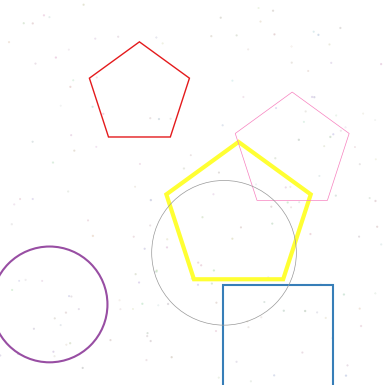[{"shape": "pentagon", "thickness": 1, "radius": 0.68, "center": [0.362, 0.755]}, {"shape": "square", "thickness": 1.5, "radius": 0.72, "center": [0.723, 0.118]}, {"shape": "circle", "thickness": 1.5, "radius": 0.75, "center": [0.129, 0.209]}, {"shape": "pentagon", "thickness": 3, "radius": 0.99, "center": [0.62, 0.434]}, {"shape": "pentagon", "thickness": 0.5, "radius": 0.78, "center": [0.759, 0.605]}, {"shape": "circle", "thickness": 0.5, "radius": 0.94, "center": [0.582, 0.343]}]